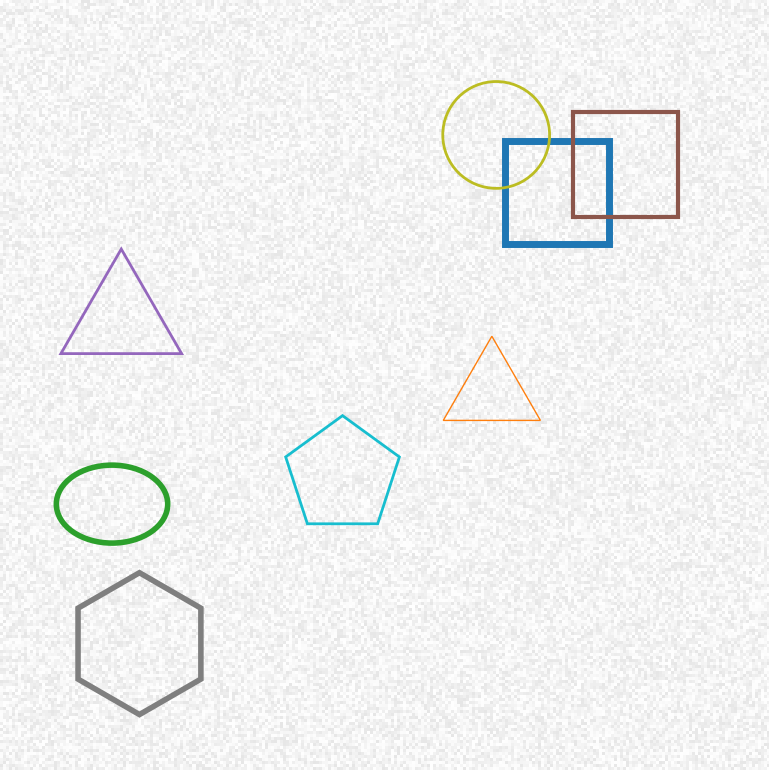[{"shape": "square", "thickness": 2.5, "radius": 0.34, "center": [0.723, 0.75]}, {"shape": "triangle", "thickness": 0.5, "radius": 0.36, "center": [0.639, 0.49]}, {"shape": "oval", "thickness": 2, "radius": 0.36, "center": [0.145, 0.345]}, {"shape": "triangle", "thickness": 1, "radius": 0.45, "center": [0.157, 0.586]}, {"shape": "square", "thickness": 1.5, "radius": 0.34, "center": [0.812, 0.786]}, {"shape": "hexagon", "thickness": 2, "radius": 0.46, "center": [0.181, 0.164]}, {"shape": "circle", "thickness": 1, "radius": 0.35, "center": [0.644, 0.825]}, {"shape": "pentagon", "thickness": 1, "radius": 0.39, "center": [0.445, 0.383]}]